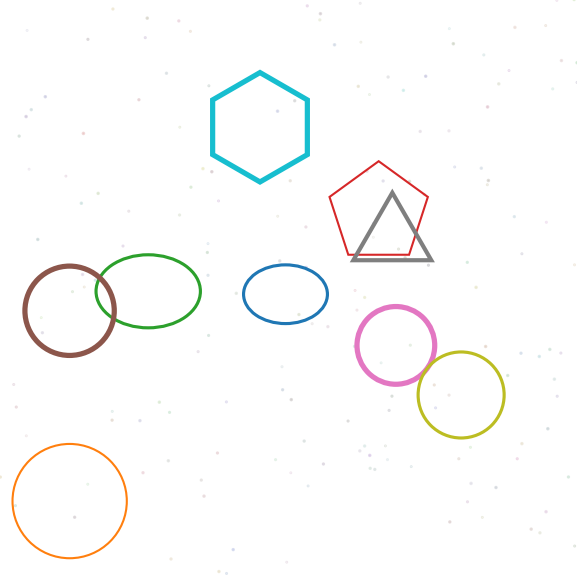[{"shape": "oval", "thickness": 1.5, "radius": 0.36, "center": [0.494, 0.49]}, {"shape": "circle", "thickness": 1, "radius": 0.49, "center": [0.121, 0.131]}, {"shape": "oval", "thickness": 1.5, "radius": 0.45, "center": [0.257, 0.495]}, {"shape": "pentagon", "thickness": 1, "radius": 0.45, "center": [0.656, 0.63]}, {"shape": "circle", "thickness": 2.5, "radius": 0.39, "center": [0.121, 0.461]}, {"shape": "circle", "thickness": 2.5, "radius": 0.34, "center": [0.685, 0.401]}, {"shape": "triangle", "thickness": 2, "radius": 0.39, "center": [0.679, 0.587]}, {"shape": "circle", "thickness": 1.5, "radius": 0.37, "center": [0.798, 0.315]}, {"shape": "hexagon", "thickness": 2.5, "radius": 0.47, "center": [0.45, 0.779]}]